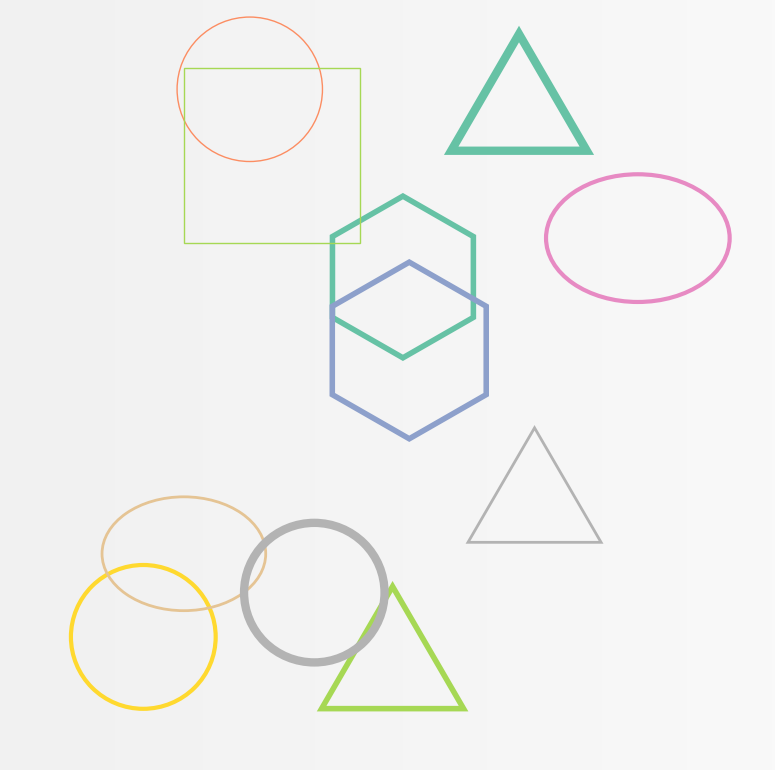[{"shape": "triangle", "thickness": 3, "radius": 0.51, "center": [0.67, 0.855]}, {"shape": "hexagon", "thickness": 2, "radius": 0.52, "center": [0.52, 0.64]}, {"shape": "circle", "thickness": 0.5, "radius": 0.47, "center": [0.322, 0.884]}, {"shape": "hexagon", "thickness": 2, "radius": 0.57, "center": [0.528, 0.545]}, {"shape": "oval", "thickness": 1.5, "radius": 0.59, "center": [0.823, 0.691]}, {"shape": "square", "thickness": 0.5, "radius": 0.57, "center": [0.351, 0.798]}, {"shape": "triangle", "thickness": 2, "radius": 0.53, "center": [0.507, 0.133]}, {"shape": "circle", "thickness": 1.5, "radius": 0.47, "center": [0.185, 0.173]}, {"shape": "oval", "thickness": 1, "radius": 0.53, "center": [0.237, 0.281]}, {"shape": "triangle", "thickness": 1, "radius": 0.5, "center": [0.69, 0.345]}, {"shape": "circle", "thickness": 3, "radius": 0.45, "center": [0.406, 0.23]}]